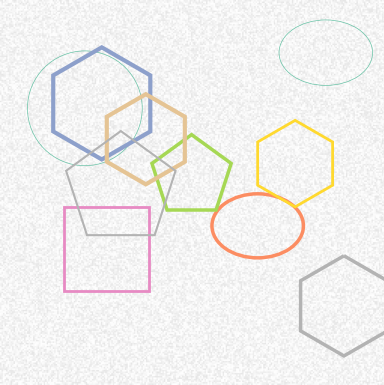[{"shape": "circle", "thickness": 0.5, "radius": 0.75, "center": [0.22, 0.719]}, {"shape": "oval", "thickness": 0.5, "radius": 0.61, "center": [0.846, 0.863]}, {"shape": "oval", "thickness": 2.5, "radius": 0.59, "center": [0.669, 0.413]}, {"shape": "hexagon", "thickness": 3, "radius": 0.73, "center": [0.264, 0.731]}, {"shape": "square", "thickness": 2, "radius": 0.55, "center": [0.276, 0.353]}, {"shape": "pentagon", "thickness": 2.5, "radius": 0.54, "center": [0.498, 0.542]}, {"shape": "hexagon", "thickness": 2, "radius": 0.56, "center": [0.767, 0.575]}, {"shape": "hexagon", "thickness": 3, "radius": 0.59, "center": [0.379, 0.638]}, {"shape": "hexagon", "thickness": 2.5, "radius": 0.65, "center": [0.893, 0.206]}, {"shape": "pentagon", "thickness": 1.5, "radius": 0.75, "center": [0.314, 0.51]}]